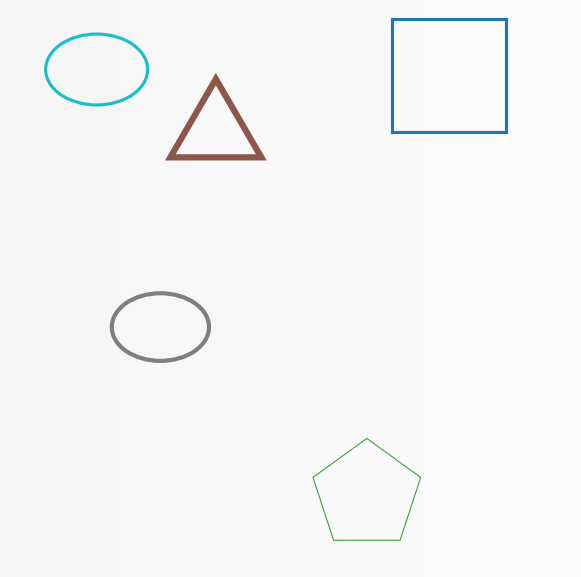[{"shape": "square", "thickness": 1.5, "radius": 0.49, "center": [0.773, 0.868]}, {"shape": "pentagon", "thickness": 0.5, "radius": 0.49, "center": [0.631, 0.142]}, {"shape": "triangle", "thickness": 3, "radius": 0.45, "center": [0.371, 0.772]}, {"shape": "oval", "thickness": 2, "radius": 0.42, "center": [0.276, 0.433]}, {"shape": "oval", "thickness": 1.5, "radius": 0.44, "center": [0.166, 0.879]}]